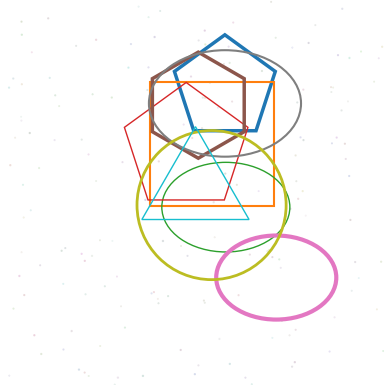[{"shape": "pentagon", "thickness": 2.5, "radius": 0.69, "center": [0.584, 0.772]}, {"shape": "square", "thickness": 1.5, "radius": 0.81, "center": [0.551, 0.626]}, {"shape": "oval", "thickness": 1, "radius": 0.83, "center": [0.587, 0.462]}, {"shape": "pentagon", "thickness": 1, "radius": 0.84, "center": [0.484, 0.617]}, {"shape": "hexagon", "thickness": 2.5, "radius": 0.69, "center": [0.515, 0.727]}, {"shape": "oval", "thickness": 3, "radius": 0.78, "center": [0.718, 0.279]}, {"shape": "oval", "thickness": 1.5, "radius": 0.99, "center": [0.584, 0.731]}, {"shape": "circle", "thickness": 2, "radius": 0.97, "center": [0.55, 0.467]}, {"shape": "triangle", "thickness": 1, "radius": 0.8, "center": [0.508, 0.51]}]